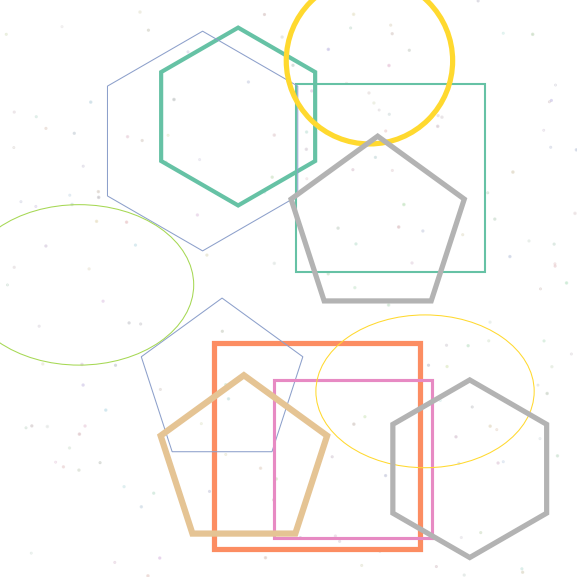[{"shape": "hexagon", "thickness": 2, "radius": 0.77, "center": [0.412, 0.797]}, {"shape": "square", "thickness": 1, "radius": 0.81, "center": [0.676, 0.691]}, {"shape": "square", "thickness": 2.5, "radius": 0.89, "center": [0.549, 0.226]}, {"shape": "hexagon", "thickness": 0.5, "radius": 0.95, "center": [0.351, 0.755]}, {"shape": "pentagon", "thickness": 0.5, "radius": 0.74, "center": [0.385, 0.336]}, {"shape": "square", "thickness": 1.5, "radius": 0.68, "center": [0.612, 0.205]}, {"shape": "oval", "thickness": 0.5, "radius": 0.99, "center": [0.137, 0.506]}, {"shape": "oval", "thickness": 0.5, "radius": 0.94, "center": [0.736, 0.322]}, {"shape": "circle", "thickness": 2.5, "radius": 0.72, "center": [0.64, 0.894]}, {"shape": "pentagon", "thickness": 3, "radius": 0.76, "center": [0.422, 0.198]}, {"shape": "hexagon", "thickness": 2.5, "radius": 0.77, "center": [0.813, 0.187]}, {"shape": "pentagon", "thickness": 2.5, "radius": 0.79, "center": [0.654, 0.606]}]